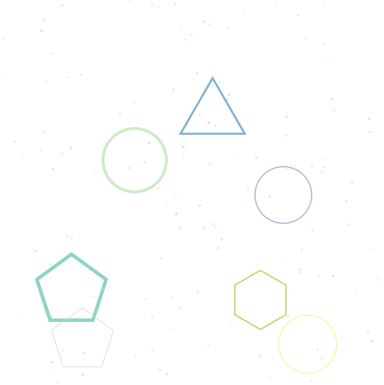[{"shape": "pentagon", "thickness": 2.5, "radius": 0.47, "center": [0.186, 0.245]}, {"shape": "circle", "thickness": 1, "radius": 0.37, "center": [0.736, 0.494]}, {"shape": "triangle", "thickness": 1.5, "radius": 0.48, "center": [0.552, 0.701]}, {"shape": "hexagon", "thickness": 1, "radius": 0.38, "center": [0.676, 0.221]}, {"shape": "pentagon", "thickness": 0.5, "radius": 0.42, "center": [0.214, 0.116]}, {"shape": "circle", "thickness": 2, "radius": 0.41, "center": [0.35, 0.584]}, {"shape": "circle", "thickness": 0.5, "radius": 0.38, "center": [0.799, 0.106]}]